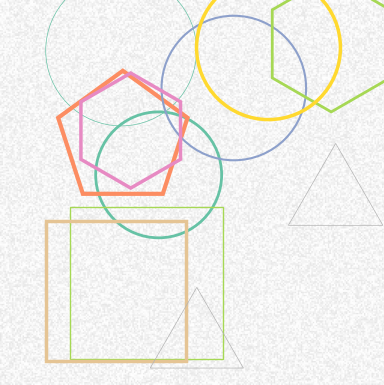[{"shape": "circle", "thickness": 2, "radius": 0.82, "center": [0.412, 0.546]}, {"shape": "circle", "thickness": 0.5, "radius": 0.98, "center": [0.315, 0.869]}, {"shape": "pentagon", "thickness": 3, "radius": 0.88, "center": [0.319, 0.639]}, {"shape": "circle", "thickness": 1.5, "radius": 0.94, "center": [0.607, 0.771]}, {"shape": "hexagon", "thickness": 2.5, "radius": 0.75, "center": [0.34, 0.661]}, {"shape": "square", "thickness": 1, "radius": 0.99, "center": [0.381, 0.265]}, {"shape": "hexagon", "thickness": 2, "radius": 0.88, "center": [0.86, 0.886]}, {"shape": "circle", "thickness": 2.5, "radius": 0.93, "center": [0.697, 0.876]}, {"shape": "square", "thickness": 2.5, "radius": 0.91, "center": [0.301, 0.244]}, {"shape": "triangle", "thickness": 0.5, "radius": 0.7, "center": [0.511, 0.114]}, {"shape": "triangle", "thickness": 0.5, "radius": 0.71, "center": [0.872, 0.486]}]